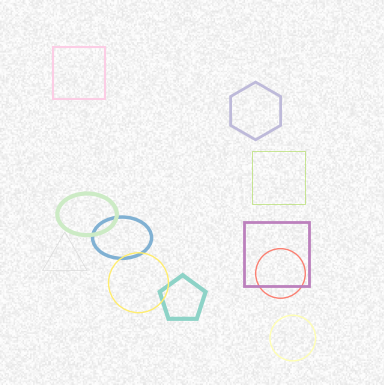[{"shape": "pentagon", "thickness": 3, "radius": 0.31, "center": [0.474, 0.223]}, {"shape": "circle", "thickness": 1, "radius": 0.3, "center": [0.76, 0.122]}, {"shape": "hexagon", "thickness": 2, "radius": 0.37, "center": [0.664, 0.712]}, {"shape": "circle", "thickness": 1, "radius": 0.32, "center": [0.729, 0.29]}, {"shape": "oval", "thickness": 2.5, "radius": 0.38, "center": [0.317, 0.383]}, {"shape": "square", "thickness": 0.5, "radius": 0.34, "center": [0.724, 0.538]}, {"shape": "square", "thickness": 1.5, "radius": 0.34, "center": [0.206, 0.811]}, {"shape": "triangle", "thickness": 0.5, "radius": 0.33, "center": [0.168, 0.331]}, {"shape": "square", "thickness": 2, "radius": 0.42, "center": [0.718, 0.34]}, {"shape": "oval", "thickness": 3, "radius": 0.39, "center": [0.226, 0.443]}, {"shape": "circle", "thickness": 1, "radius": 0.39, "center": [0.36, 0.266]}]